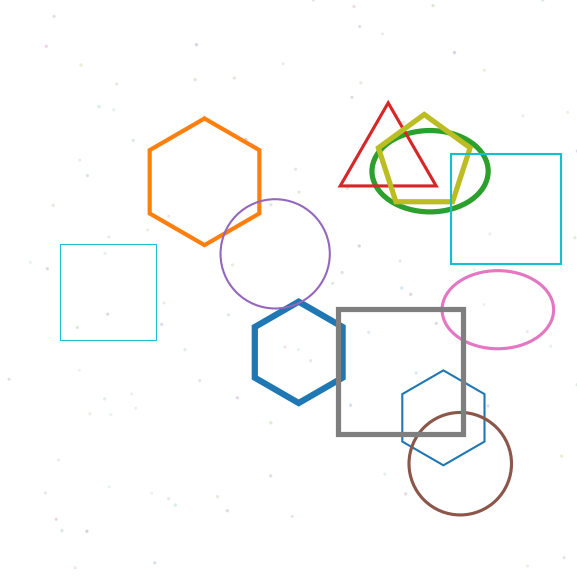[{"shape": "hexagon", "thickness": 3, "radius": 0.44, "center": [0.517, 0.389]}, {"shape": "hexagon", "thickness": 1, "radius": 0.41, "center": [0.768, 0.276]}, {"shape": "hexagon", "thickness": 2, "radius": 0.55, "center": [0.354, 0.684]}, {"shape": "oval", "thickness": 2.5, "radius": 0.5, "center": [0.745, 0.703]}, {"shape": "triangle", "thickness": 1.5, "radius": 0.48, "center": [0.672, 0.725]}, {"shape": "circle", "thickness": 1, "radius": 0.47, "center": [0.476, 0.56]}, {"shape": "circle", "thickness": 1.5, "radius": 0.44, "center": [0.797, 0.196]}, {"shape": "oval", "thickness": 1.5, "radius": 0.48, "center": [0.862, 0.463]}, {"shape": "square", "thickness": 2.5, "radius": 0.54, "center": [0.694, 0.356]}, {"shape": "pentagon", "thickness": 2.5, "radius": 0.42, "center": [0.735, 0.717]}, {"shape": "square", "thickness": 1, "radius": 0.48, "center": [0.877, 0.638]}, {"shape": "square", "thickness": 0.5, "radius": 0.42, "center": [0.187, 0.493]}]